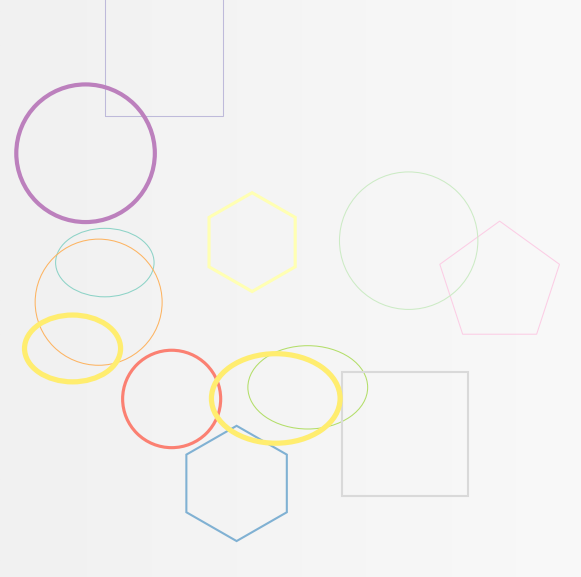[{"shape": "oval", "thickness": 0.5, "radius": 0.42, "center": [0.18, 0.544]}, {"shape": "hexagon", "thickness": 1.5, "radius": 0.43, "center": [0.434, 0.58]}, {"shape": "square", "thickness": 0.5, "radius": 0.51, "center": [0.282, 0.899]}, {"shape": "circle", "thickness": 1.5, "radius": 0.42, "center": [0.295, 0.308]}, {"shape": "hexagon", "thickness": 1, "radius": 0.5, "center": [0.407, 0.162]}, {"shape": "circle", "thickness": 0.5, "radius": 0.55, "center": [0.17, 0.476]}, {"shape": "oval", "thickness": 0.5, "radius": 0.52, "center": [0.529, 0.328]}, {"shape": "pentagon", "thickness": 0.5, "radius": 0.54, "center": [0.86, 0.508]}, {"shape": "square", "thickness": 1, "radius": 0.54, "center": [0.697, 0.247]}, {"shape": "circle", "thickness": 2, "radius": 0.6, "center": [0.147, 0.734]}, {"shape": "circle", "thickness": 0.5, "radius": 0.6, "center": [0.703, 0.582]}, {"shape": "oval", "thickness": 2.5, "radius": 0.41, "center": [0.125, 0.396]}, {"shape": "oval", "thickness": 2.5, "radius": 0.55, "center": [0.474, 0.309]}]